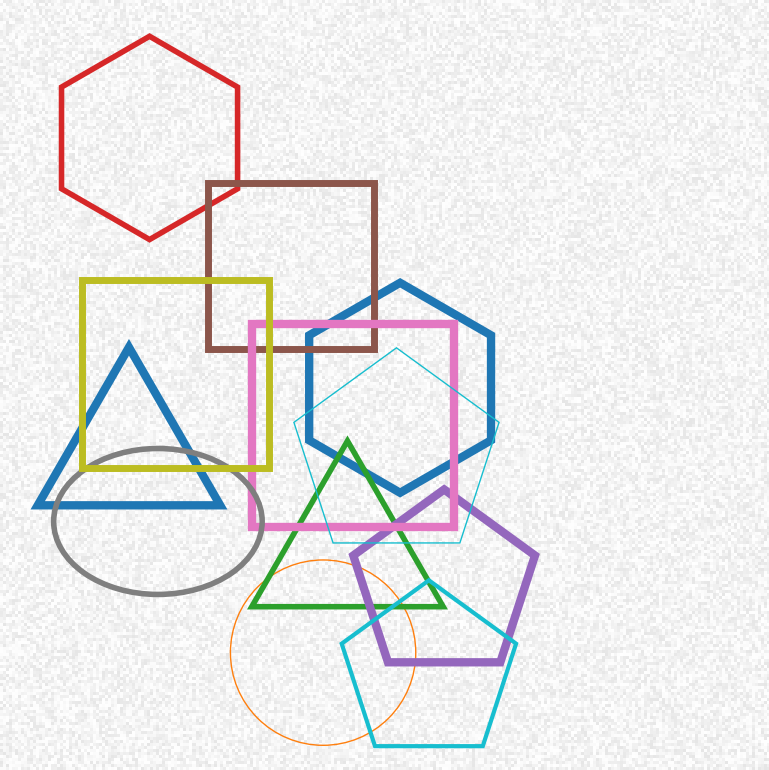[{"shape": "hexagon", "thickness": 3, "radius": 0.68, "center": [0.52, 0.496]}, {"shape": "triangle", "thickness": 3, "radius": 0.68, "center": [0.167, 0.412]}, {"shape": "circle", "thickness": 0.5, "radius": 0.6, "center": [0.42, 0.152]}, {"shape": "triangle", "thickness": 2, "radius": 0.72, "center": [0.451, 0.284]}, {"shape": "hexagon", "thickness": 2, "radius": 0.66, "center": [0.194, 0.821]}, {"shape": "pentagon", "thickness": 3, "radius": 0.62, "center": [0.577, 0.24]}, {"shape": "square", "thickness": 2.5, "radius": 0.54, "center": [0.378, 0.655]}, {"shape": "square", "thickness": 3, "radius": 0.66, "center": [0.458, 0.447]}, {"shape": "oval", "thickness": 2, "radius": 0.68, "center": [0.205, 0.323]}, {"shape": "square", "thickness": 2.5, "radius": 0.61, "center": [0.228, 0.514]}, {"shape": "pentagon", "thickness": 1.5, "radius": 0.6, "center": [0.557, 0.127]}, {"shape": "pentagon", "thickness": 0.5, "radius": 0.7, "center": [0.515, 0.408]}]